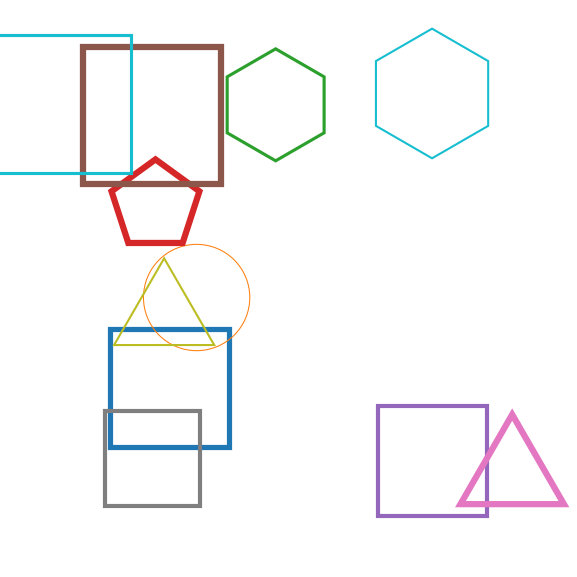[{"shape": "square", "thickness": 2.5, "radius": 0.51, "center": [0.294, 0.327]}, {"shape": "circle", "thickness": 0.5, "radius": 0.46, "center": [0.34, 0.484]}, {"shape": "hexagon", "thickness": 1.5, "radius": 0.48, "center": [0.477, 0.818]}, {"shape": "pentagon", "thickness": 3, "radius": 0.4, "center": [0.269, 0.643]}, {"shape": "square", "thickness": 2, "radius": 0.47, "center": [0.749, 0.2]}, {"shape": "square", "thickness": 3, "radius": 0.6, "center": [0.264, 0.799]}, {"shape": "triangle", "thickness": 3, "radius": 0.52, "center": [0.887, 0.178]}, {"shape": "square", "thickness": 2, "radius": 0.41, "center": [0.264, 0.205]}, {"shape": "triangle", "thickness": 1, "radius": 0.5, "center": [0.284, 0.452]}, {"shape": "hexagon", "thickness": 1, "radius": 0.56, "center": [0.748, 0.837]}, {"shape": "square", "thickness": 1.5, "radius": 0.59, "center": [0.107, 0.819]}]